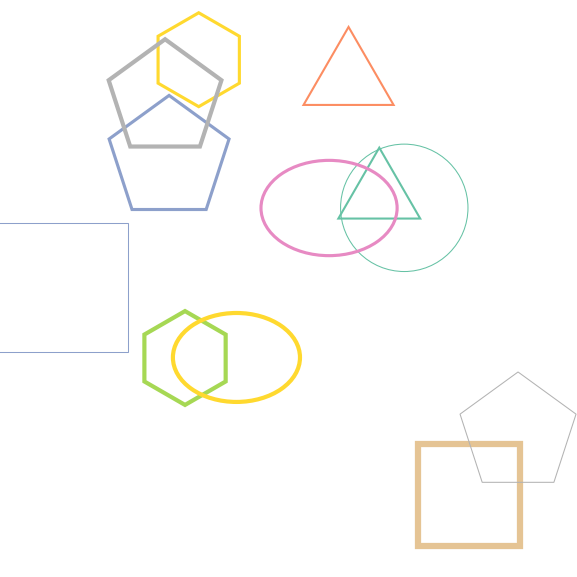[{"shape": "circle", "thickness": 0.5, "radius": 0.55, "center": [0.7, 0.639]}, {"shape": "triangle", "thickness": 1, "radius": 0.41, "center": [0.657, 0.662]}, {"shape": "triangle", "thickness": 1, "radius": 0.45, "center": [0.604, 0.862]}, {"shape": "pentagon", "thickness": 1.5, "radius": 0.55, "center": [0.293, 0.725]}, {"shape": "square", "thickness": 0.5, "radius": 0.56, "center": [0.109, 0.501]}, {"shape": "oval", "thickness": 1.5, "radius": 0.59, "center": [0.57, 0.639]}, {"shape": "hexagon", "thickness": 2, "radius": 0.41, "center": [0.32, 0.379]}, {"shape": "hexagon", "thickness": 1.5, "radius": 0.41, "center": [0.344, 0.896]}, {"shape": "oval", "thickness": 2, "radius": 0.55, "center": [0.409, 0.38]}, {"shape": "square", "thickness": 3, "radius": 0.44, "center": [0.812, 0.142]}, {"shape": "pentagon", "thickness": 2, "radius": 0.51, "center": [0.286, 0.828]}, {"shape": "pentagon", "thickness": 0.5, "radius": 0.53, "center": [0.897, 0.249]}]